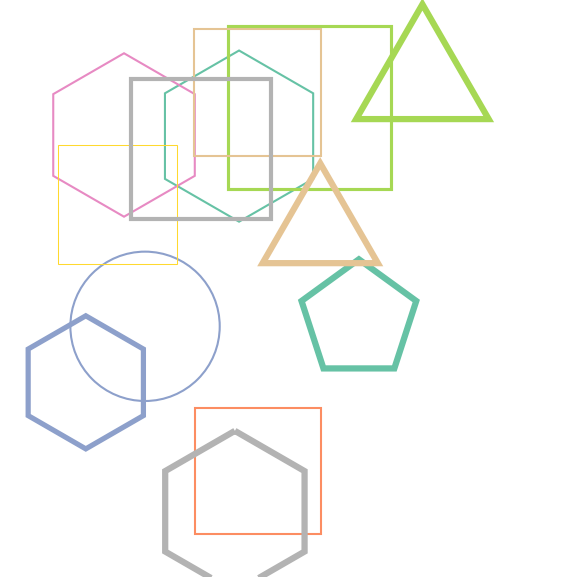[{"shape": "hexagon", "thickness": 1, "radius": 0.74, "center": [0.414, 0.763]}, {"shape": "pentagon", "thickness": 3, "radius": 0.52, "center": [0.621, 0.446]}, {"shape": "square", "thickness": 1, "radius": 0.54, "center": [0.447, 0.184]}, {"shape": "hexagon", "thickness": 2.5, "radius": 0.58, "center": [0.149, 0.337]}, {"shape": "circle", "thickness": 1, "radius": 0.65, "center": [0.251, 0.434]}, {"shape": "hexagon", "thickness": 1, "radius": 0.71, "center": [0.215, 0.765]}, {"shape": "square", "thickness": 1.5, "radius": 0.71, "center": [0.536, 0.814]}, {"shape": "triangle", "thickness": 3, "radius": 0.66, "center": [0.731, 0.859]}, {"shape": "square", "thickness": 0.5, "radius": 0.52, "center": [0.204, 0.644]}, {"shape": "triangle", "thickness": 3, "radius": 0.58, "center": [0.555, 0.601]}, {"shape": "square", "thickness": 1, "radius": 0.55, "center": [0.446, 0.839]}, {"shape": "hexagon", "thickness": 3, "radius": 0.7, "center": [0.407, 0.114]}, {"shape": "square", "thickness": 2, "radius": 0.61, "center": [0.349, 0.741]}]